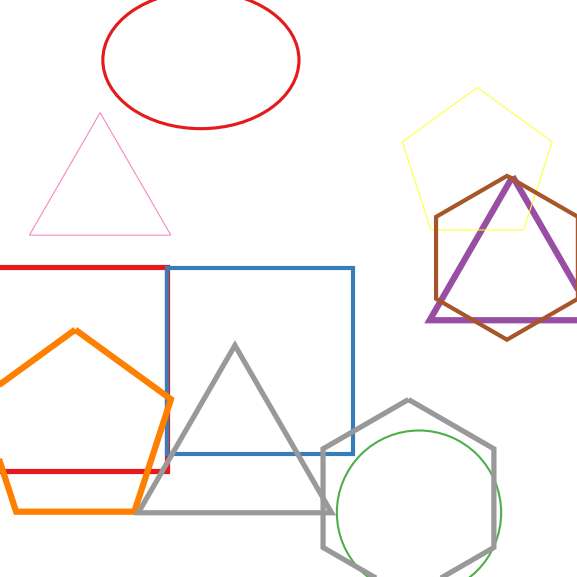[{"shape": "oval", "thickness": 1.5, "radius": 0.85, "center": [0.348, 0.895]}, {"shape": "square", "thickness": 2.5, "radius": 0.88, "center": [0.113, 0.36]}, {"shape": "square", "thickness": 2, "radius": 0.81, "center": [0.45, 0.374]}, {"shape": "circle", "thickness": 1, "radius": 0.71, "center": [0.726, 0.111]}, {"shape": "triangle", "thickness": 3, "radius": 0.83, "center": [0.888, 0.528]}, {"shape": "pentagon", "thickness": 3, "radius": 0.87, "center": [0.13, 0.254]}, {"shape": "pentagon", "thickness": 0.5, "radius": 0.68, "center": [0.826, 0.711]}, {"shape": "hexagon", "thickness": 2, "radius": 0.71, "center": [0.878, 0.553]}, {"shape": "triangle", "thickness": 0.5, "radius": 0.71, "center": [0.173, 0.663]}, {"shape": "hexagon", "thickness": 2.5, "radius": 0.85, "center": [0.707, 0.137]}, {"shape": "triangle", "thickness": 2.5, "radius": 0.97, "center": [0.407, 0.208]}]